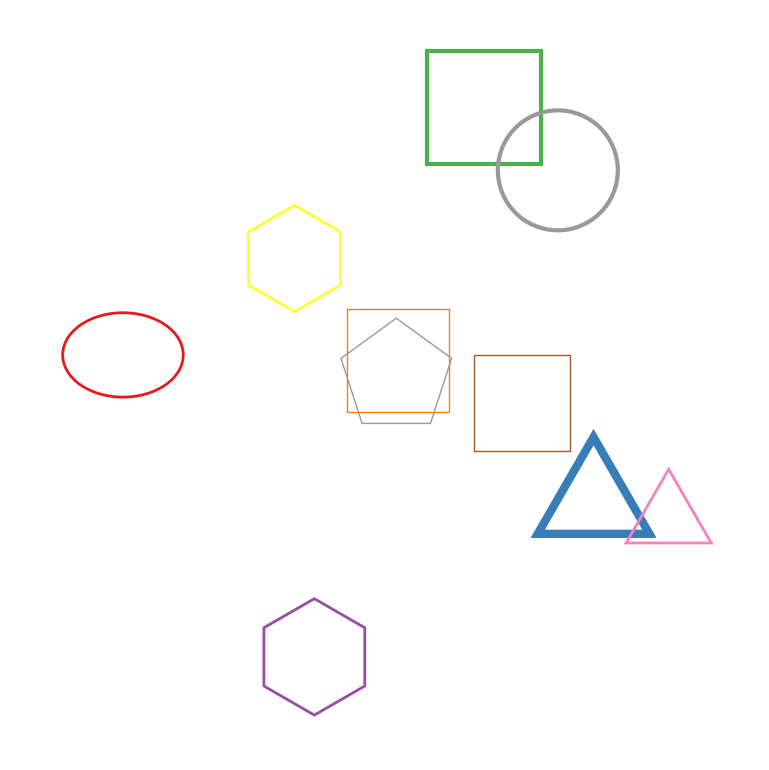[{"shape": "oval", "thickness": 1, "radius": 0.39, "center": [0.16, 0.539]}, {"shape": "triangle", "thickness": 3, "radius": 0.42, "center": [0.771, 0.349]}, {"shape": "square", "thickness": 1.5, "radius": 0.37, "center": [0.629, 0.861]}, {"shape": "hexagon", "thickness": 1, "radius": 0.38, "center": [0.408, 0.147]}, {"shape": "square", "thickness": 0.5, "radius": 0.33, "center": [0.517, 0.532]}, {"shape": "hexagon", "thickness": 1, "radius": 0.35, "center": [0.382, 0.664]}, {"shape": "square", "thickness": 0.5, "radius": 0.31, "center": [0.678, 0.476]}, {"shape": "triangle", "thickness": 1, "radius": 0.32, "center": [0.868, 0.327]}, {"shape": "circle", "thickness": 1.5, "radius": 0.39, "center": [0.724, 0.779]}, {"shape": "pentagon", "thickness": 0.5, "radius": 0.38, "center": [0.515, 0.511]}]